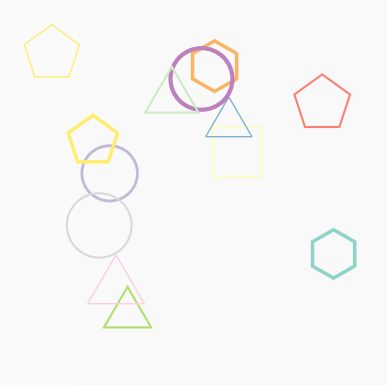[{"shape": "hexagon", "thickness": 2.5, "radius": 0.31, "center": [0.861, 0.34]}, {"shape": "square", "thickness": 1, "radius": 0.32, "center": [0.609, 0.607]}, {"shape": "circle", "thickness": 2, "radius": 0.36, "center": [0.283, 0.55]}, {"shape": "pentagon", "thickness": 1.5, "radius": 0.38, "center": [0.832, 0.731]}, {"shape": "triangle", "thickness": 1, "radius": 0.34, "center": [0.591, 0.679]}, {"shape": "hexagon", "thickness": 2.5, "radius": 0.33, "center": [0.554, 0.828]}, {"shape": "triangle", "thickness": 1.5, "radius": 0.35, "center": [0.329, 0.185]}, {"shape": "triangle", "thickness": 1, "radius": 0.42, "center": [0.299, 0.253]}, {"shape": "circle", "thickness": 1.5, "radius": 0.42, "center": [0.256, 0.415]}, {"shape": "circle", "thickness": 3, "radius": 0.4, "center": [0.52, 0.795]}, {"shape": "triangle", "thickness": 1.5, "radius": 0.4, "center": [0.443, 0.747]}, {"shape": "pentagon", "thickness": 2.5, "radius": 0.33, "center": [0.24, 0.634]}, {"shape": "pentagon", "thickness": 1, "radius": 0.37, "center": [0.134, 0.861]}]